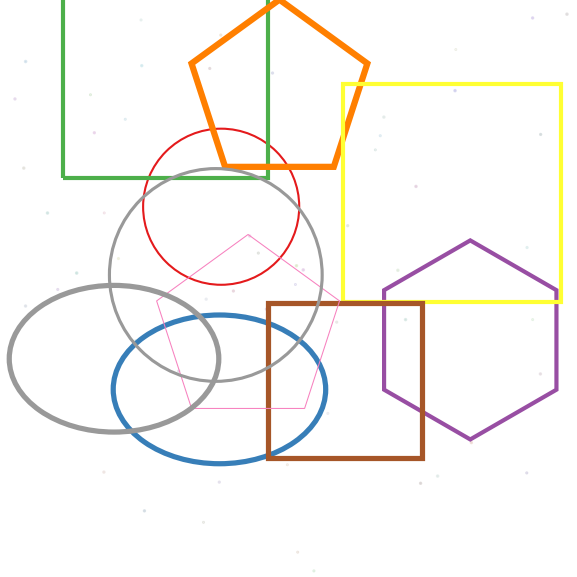[{"shape": "circle", "thickness": 1, "radius": 0.68, "center": [0.383, 0.641]}, {"shape": "oval", "thickness": 2.5, "radius": 0.92, "center": [0.38, 0.325]}, {"shape": "square", "thickness": 2, "radius": 0.88, "center": [0.286, 0.867]}, {"shape": "hexagon", "thickness": 2, "radius": 0.86, "center": [0.814, 0.411]}, {"shape": "pentagon", "thickness": 3, "radius": 0.8, "center": [0.484, 0.84]}, {"shape": "square", "thickness": 2, "radius": 0.94, "center": [0.783, 0.665]}, {"shape": "square", "thickness": 2.5, "radius": 0.67, "center": [0.597, 0.34]}, {"shape": "pentagon", "thickness": 0.5, "radius": 0.83, "center": [0.43, 0.427]}, {"shape": "oval", "thickness": 2.5, "radius": 0.91, "center": [0.197, 0.378]}, {"shape": "circle", "thickness": 1.5, "radius": 0.92, "center": [0.374, 0.523]}]